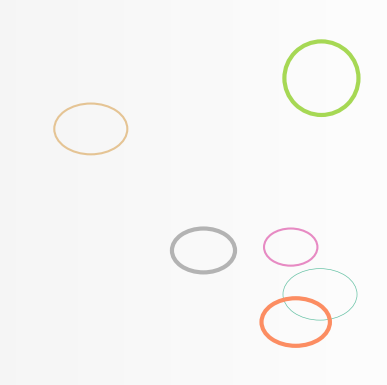[{"shape": "oval", "thickness": 0.5, "radius": 0.48, "center": [0.826, 0.235]}, {"shape": "oval", "thickness": 3, "radius": 0.44, "center": [0.763, 0.164]}, {"shape": "oval", "thickness": 1.5, "radius": 0.34, "center": [0.75, 0.358]}, {"shape": "circle", "thickness": 3, "radius": 0.48, "center": [0.829, 0.797]}, {"shape": "oval", "thickness": 1.5, "radius": 0.47, "center": [0.234, 0.665]}, {"shape": "oval", "thickness": 3, "radius": 0.41, "center": [0.525, 0.349]}]